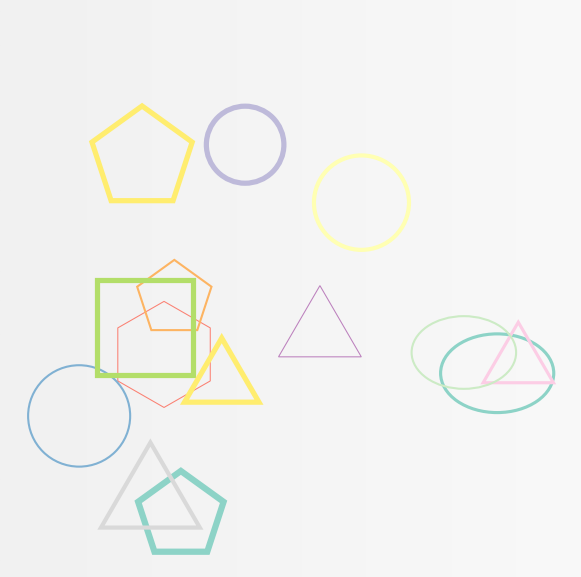[{"shape": "oval", "thickness": 1.5, "radius": 0.49, "center": [0.855, 0.353]}, {"shape": "pentagon", "thickness": 3, "radius": 0.39, "center": [0.311, 0.106]}, {"shape": "circle", "thickness": 2, "radius": 0.41, "center": [0.622, 0.648]}, {"shape": "circle", "thickness": 2.5, "radius": 0.33, "center": [0.422, 0.749]}, {"shape": "hexagon", "thickness": 0.5, "radius": 0.46, "center": [0.282, 0.385]}, {"shape": "circle", "thickness": 1, "radius": 0.44, "center": [0.136, 0.279]}, {"shape": "pentagon", "thickness": 1, "radius": 0.34, "center": [0.3, 0.482]}, {"shape": "square", "thickness": 2.5, "radius": 0.41, "center": [0.249, 0.432]}, {"shape": "triangle", "thickness": 1.5, "radius": 0.35, "center": [0.892, 0.371]}, {"shape": "triangle", "thickness": 2, "radius": 0.49, "center": [0.259, 0.135]}, {"shape": "triangle", "thickness": 0.5, "radius": 0.41, "center": [0.55, 0.422]}, {"shape": "oval", "thickness": 1, "radius": 0.45, "center": [0.798, 0.389]}, {"shape": "triangle", "thickness": 2.5, "radius": 0.37, "center": [0.381, 0.34]}, {"shape": "pentagon", "thickness": 2.5, "radius": 0.45, "center": [0.244, 0.725]}]